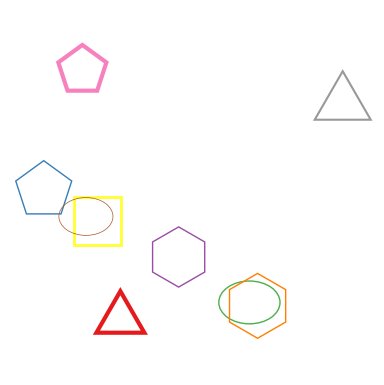[{"shape": "triangle", "thickness": 3, "radius": 0.36, "center": [0.313, 0.172]}, {"shape": "pentagon", "thickness": 1, "radius": 0.38, "center": [0.114, 0.506]}, {"shape": "oval", "thickness": 1, "radius": 0.4, "center": [0.648, 0.214]}, {"shape": "hexagon", "thickness": 1, "radius": 0.39, "center": [0.464, 0.332]}, {"shape": "hexagon", "thickness": 1, "radius": 0.42, "center": [0.669, 0.206]}, {"shape": "square", "thickness": 2, "radius": 0.31, "center": [0.254, 0.426]}, {"shape": "oval", "thickness": 0.5, "radius": 0.35, "center": [0.223, 0.438]}, {"shape": "pentagon", "thickness": 3, "radius": 0.33, "center": [0.214, 0.818]}, {"shape": "triangle", "thickness": 1.5, "radius": 0.42, "center": [0.89, 0.731]}]